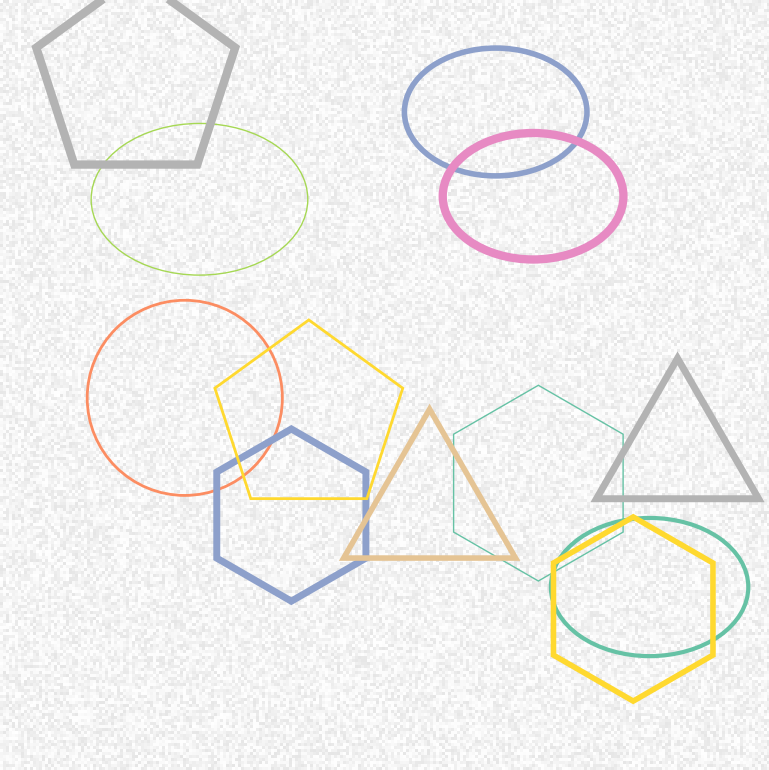[{"shape": "hexagon", "thickness": 0.5, "radius": 0.64, "center": [0.699, 0.373]}, {"shape": "oval", "thickness": 1.5, "radius": 0.64, "center": [0.844, 0.238]}, {"shape": "circle", "thickness": 1, "radius": 0.63, "center": [0.24, 0.483]}, {"shape": "oval", "thickness": 2, "radius": 0.59, "center": [0.644, 0.855]}, {"shape": "hexagon", "thickness": 2.5, "radius": 0.56, "center": [0.378, 0.331]}, {"shape": "oval", "thickness": 3, "radius": 0.59, "center": [0.692, 0.745]}, {"shape": "oval", "thickness": 0.5, "radius": 0.7, "center": [0.259, 0.741]}, {"shape": "pentagon", "thickness": 1, "radius": 0.64, "center": [0.401, 0.456]}, {"shape": "hexagon", "thickness": 2, "radius": 0.6, "center": [0.822, 0.209]}, {"shape": "triangle", "thickness": 2, "radius": 0.64, "center": [0.558, 0.34]}, {"shape": "pentagon", "thickness": 3, "radius": 0.68, "center": [0.176, 0.896]}, {"shape": "triangle", "thickness": 2.5, "radius": 0.61, "center": [0.88, 0.413]}]